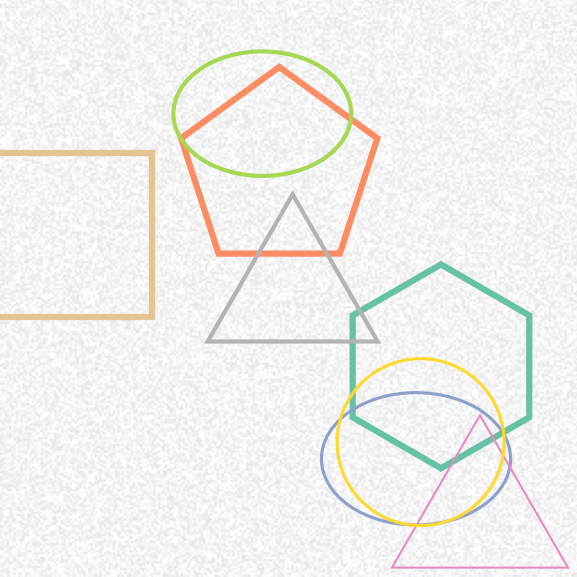[{"shape": "hexagon", "thickness": 3, "radius": 0.88, "center": [0.764, 0.365]}, {"shape": "pentagon", "thickness": 3, "radius": 0.89, "center": [0.484, 0.705]}, {"shape": "oval", "thickness": 1.5, "radius": 0.82, "center": [0.72, 0.205]}, {"shape": "triangle", "thickness": 1, "radius": 0.88, "center": [0.831, 0.104]}, {"shape": "oval", "thickness": 2, "radius": 0.77, "center": [0.454, 0.802]}, {"shape": "circle", "thickness": 1.5, "radius": 0.72, "center": [0.728, 0.234]}, {"shape": "square", "thickness": 3, "radius": 0.71, "center": [0.122, 0.592]}, {"shape": "triangle", "thickness": 2, "radius": 0.85, "center": [0.507, 0.493]}]